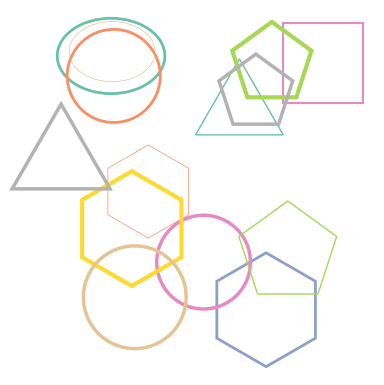[{"shape": "oval", "thickness": 2, "radius": 0.7, "center": [0.288, 0.855]}, {"shape": "triangle", "thickness": 1, "radius": 0.66, "center": [0.622, 0.716]}, {"shape": "circle", "thickness": 2, "radius": 0.6, "center": [0.295, 0.803]}, {"shape": "hexagon", "thickness": 0.5, "radius": 0.61, "center": [0.385, 0.503]}, {"shape": "hexagon", "thickness": 2, "radius": 0.74, "center": [0.691, 0.195]}, {"shape": "circle", "thickness": 2.5, "radius": 0.61, "center": [0.529, 0.319]}, {"shape": "square", "thickness": 1.5, "radius": 0.52, "center": [0.839, 0.837]}, {"shape": "pentagon", "thickness": 3, "radius": 0.54, "center": [0.706, 0.835]}, {"shape": "pentagon", "thickness": 1, "radius": 0.67, "center": [0.747, 0.344]}, {"shape": "hexagon", "thickness": 3, "radius": 0.74, "center": [0.342, 0.406]}, {"shape": "circle", "thickness": 2.5, "radius": 0.67, "center": [0.35, 0.228]}, {"shape": "oval", "thickness": 0.5, "radius": 0.56, "center": [0.291, 0.866]}, {"shape": "triangle", "thickness": 2.5, "radius": 0.73, "center": [0.159, 0.583]}, {"shape": "pentagon", "thickness": 2.5, "radius": 0.5, "center": [0.665, 0.759]}]